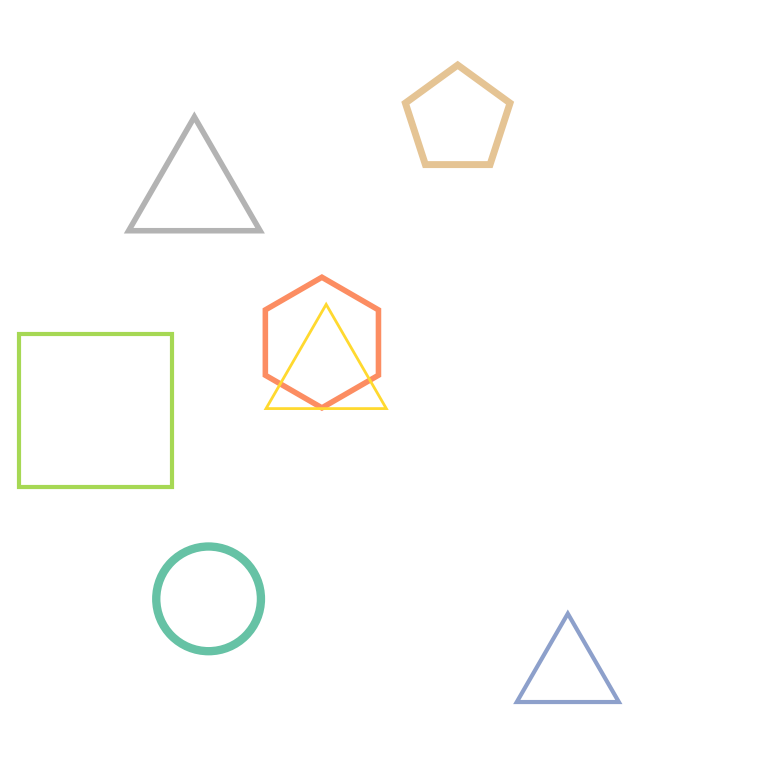[{"shape": "circle", "thickness": 3, "radius": 0.34, "center": [0.271, 0.222]}, {"shape": "hexagon", "thickness": 2, "radius": 0.42, "center": [0.418, 0.555]}, {"shape": "triangle", "thickness": 1.5, "radius": 0.38, "center": [0.737, 0.127]}, {"shape": "square", "thickness": 1.5, "radius": 0.5, "center": [0.124, 0.467]}, {"shape": "triangle", "thickness": 1, "radius": 0.45, "center": [0.424, 0.514]}, {"shape": "pentagon", "thickness": 2.5, "radius": 0.36, "center": [0.594, 0.844]}, {"shape": "triangle", "thickness": 2, "radius": 0.49, "center": [0.252, 0.75]}]